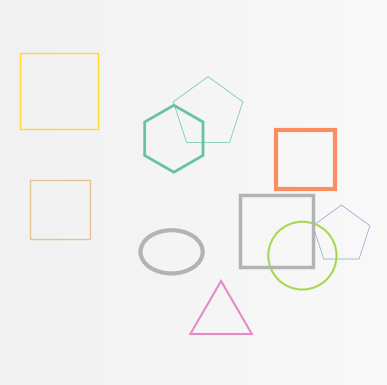[{"shape": "pentagon", "thickness": 0.5, "radius": 0.47, "center": [0.537, 0.706]}, {"shape": "hexagon", "thickness": 2, "radius": 0.43, "center": [0.449, 0.64]}, {"shape": "square", "thickness": 3, "radius": 0.38, "center": [0.789, 0.586]}, {"shape": "pentagon", "thickness": 0.5, "radius": 0.39, "center": [0.881, 0.39]}, {"shape": "triangle", "thickness": 1.5, "radius": 0.46, "center": [0.571, 0.178]}, {"shape": "circle", "thickness": 1.5, "radius": 0.44, "center": [0.78, 0.336]}, {"shape": "square", "thickness": 1, "radius": 0.5, "center": [0.152, 0.763]}, {"shape": "square", "thickness": 1, "radius": 0.38, "center": [0.155, 0.455]}, {"shape": "square", "thickness": 2.5, "radius": 0.47, "center": [0.715, 0.4]}, {"shape": "oval", "thickness": 3, "radius": 0.4, "center": [0.443, 0.346]}]